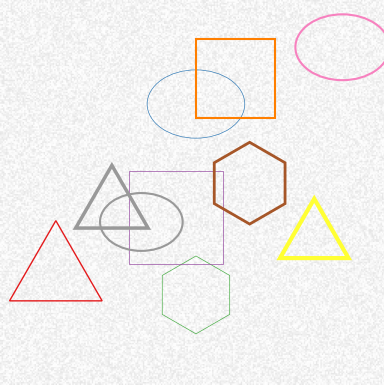[{"shape": "triangle", "thickness": 1, "radius": 0.69, "center": [0.145, 0.288]}, {"shape": "oval", "thickness": 0.5, "radius": 0.63, "center": [0.509, 0.73]}, {"shape": "hexagon", "thickness": 0.5, "radius": 0.51, "center": [0.509, 0.234]}, {"shape": "square", "thickness": 0.5, "radius": 0.61, "center": [0.457, 0.436]}, {"shape": "square", "thickness": 1.5, "radius": 0.51, "center": [0.611, 0.795]}, {"shape": "triangle", "thickness": 3, "radius": 0.51, "center": [0.816, 0.381]}, {"shape": "hexagon", "thickness": 2, "radius": 0.53, "center": [0.648, 0.524]}, {"shape": "oval", "thickness": 1.5, "radius": 0.61, "center": [0.889, 0.877]}, {"shape": "triangle", "thickness": 2.5, "radius": 0.54, "center": [0.291, 0.462]}, {"shape": "oval", "thickness": 1.5, "radius": 0.54, "center": [0.367, 0.423]}]